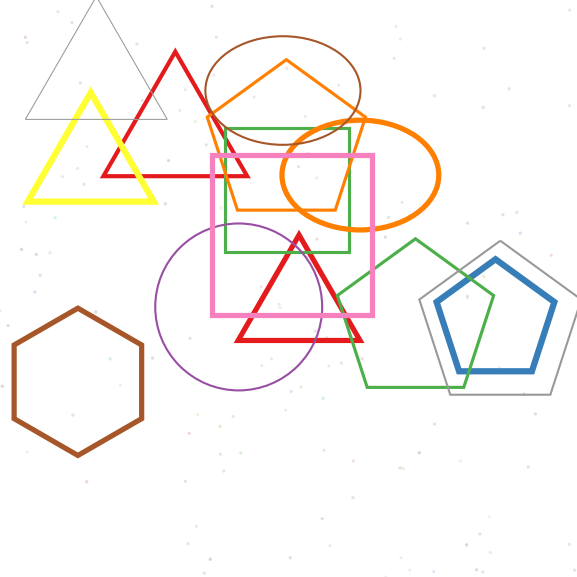[{"shape": "triangle", "thickness": 2, "radius": 0.72, "center": [0.304, 0.766]}, {"shape": "triangle", "thickness": 2.5, "radius": 0.61, "center": [0.518, 0.47]}, {"shape": "pentagon", "thickness": 3, "radius": 0.54, "center": [0.858, 0.443]}, {"shape": "pentagon", "thickness": 1.5, "radius": 0.71, "center": [0.719, 0.443]}, {"shape": "square", "thickness": 1.5, "radius": 0.54, "center": [0.496, 0.67]}, {"shape": "circle", "thickness": 1, "radius": 0.72, "center": [0.413, 0.468]}, {"shape": "pentagon", "thickness": 1.5, "radius": 0.72, "center": [0.496, 0.752]}, {"shape": "oval", "thickness": 2.5, "radius": 0.68, "center": [0.624, 0.696]}, {"shape": "triangle", "thickness": 3, "radius": 0.63, "center": [0.157, 0.713]}, {"shape": "hexagon", "thickness": 2.5, "radius": 0.64, "center": [0.135, 0.338]}, {"shape": "oval", "thickness": 1, "radius": 0.67, "center": [0.49, 0.842]}, {"shape": "square", "thickness": 2.5, "radius": 0.69, "center": [0.506, 0.592]}, {"shape": "pentagon", "thickness": 1, "radius": 0.74, "center": [0.866, 0.435]}, {"shape": "triangle", "thickness": 0.5, "radius": 0.71, "center": [0.167, 0.863]}]